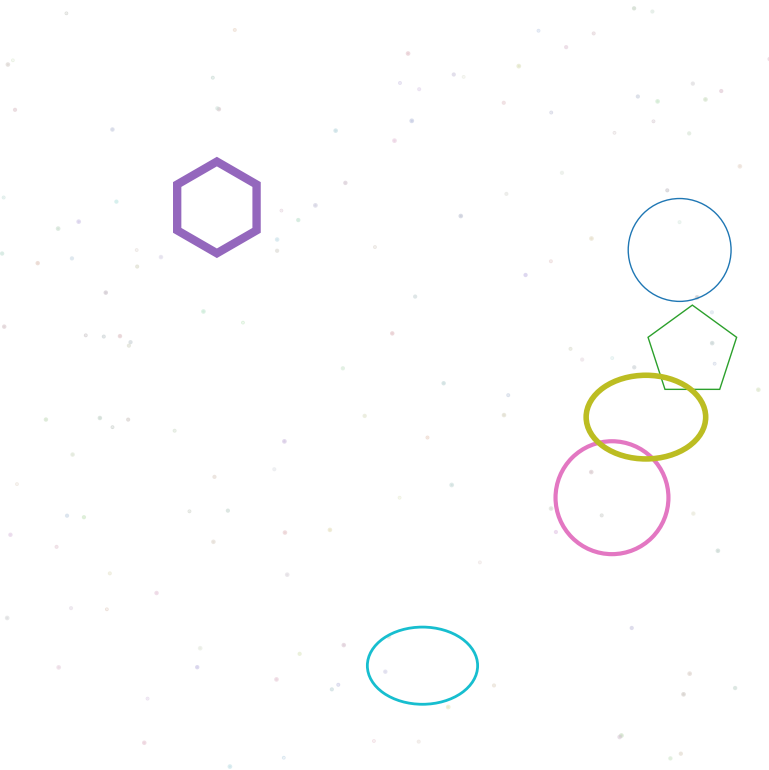[{"shape": "circle", "thickness": 0.5, "radius": 0.33, "center": [0.883, 0.675]}, {"shape": "pentagon", "thickness": 0.5, "radius": 0.3, "center": [0.899, 0.543]}, {"shape": "hexagon", "thickness": 3, "radius": 0.3, "center": [0.282, 0.731]}, {"shape": "circle", "thickness": 1.5, "radius": 0.37, "center": [0.795, 0.354]}, {"shape": "oval", "thickness": 2, "radius": 0.39, "center": [0.839, 0.458]}, {"shape": "oval", "thickness": 1, "radius": 0.36, "center": [0.549, 0.135]}]